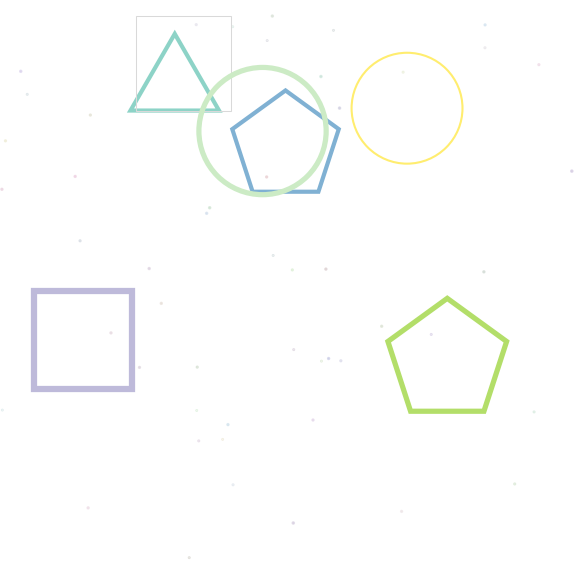[{"shape": "triangle", "thickness": 2, "radius": 0.44, "center": [0.303, 0.852]}, {"shape": "square", "thickness": 3, "radius": 0.42, "center": [0.144, 0.41]}, {"shape": "pentagon", "thickness": 2, "radius": 0.48, "center": [0.494, 0.746]}, {"shape": "pentagon", "thickness": 2.5, "radius": 0.54, "center": [0.774, 0.374]}, {"shape": "square", "thickness": 0.5, "radius": 0.41, "center": [0.318, 0.889]}, {"shape": "circle", "thickness": 2.5, "radius": 0.55, "center": [0.455, 0.772]}, {"shape": "circle", "thickness": 1, "radius": 0.48, "center": [0.705, 0.812]}]